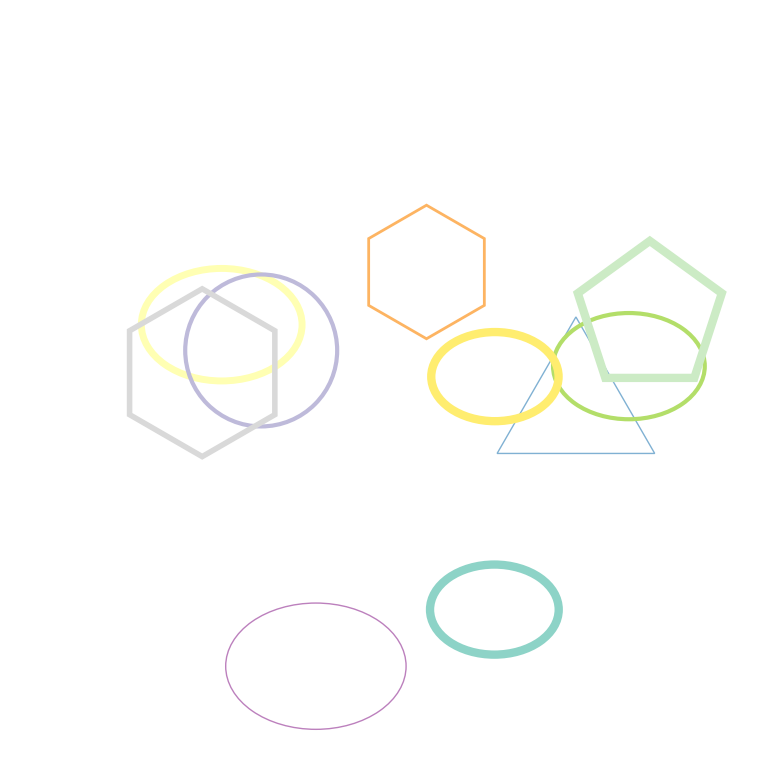[{"shape": "oval", "thickness": 3, "radius": 0.42, "center": [0.642, 0.208]}, {"shape": "oval", "thickness": 2.5, "radius": 0.52, "center": [0.288, 0.578]}, {"shape": "circle", "thickness": 1.5, "radius": 0.49, "center": [0.339, 0.545]}, {"shape": "triangle", "thickness": 0.5, "radius": 0.59, "center": [0.748, 0.47]}, {"shape": "hexagon", "thickness": 1, "radius": 0.43, "center": [0.554, 0.647]}, {"shape": "oval", "thickness": 1.5, "radius": 0.49, "center": [0.817, 0.524]}, {"shape": "hexagon", "thickness": 2, "radius": 0.54, "center": [0.263, 0.516]}, {"shape": "oval", "thickness": 0.5, "radius": 0.59, "center": [0.41, 0.135]}, {"shape": "pentagon", "thickness": 3, "radius": 0.49, "center": [0.844, 0.589]}, {"shape": "oval", "thickness": 3, "radius": 0.41, "center": [0.643, 0.511]}]